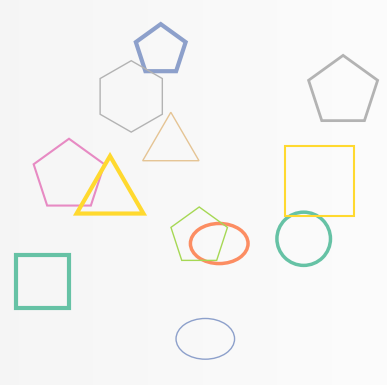[{"shape": "circle", "thickness": 2.5, "radius": 0.35, "center": [0.784, 0.38]}, {"shape": "square", "thickness": 3, "radius": 0.34, "center": [0.109, 0.268]}, {"shape": "oval", "thickness": 2.5, "radius": 0.37, "center": [0.566, 0.367]}, {"shape": "oval", "thickness": 1, "radius": 0.38, "center": [0.53, 0.12]}, {"shape": "pentagon", "thickness": 3, "radius": 0.34, "center": [0.415, 0.87]}, {"shape": "pentagon", "thickness": 1.5, "radius": 0.48, "center": [0.178, 0.544]}, {"shape": "pentagon", "thickness": 1, "radius": 0.38, "center": [0.514, 0.386]}, {"shape": "square", "thickness": 1.5, "radius": 0.45, "center": [0.824, 0.53]}, {"shape": "triangle", "thickness": 3, "radius": 0.5, "center": [0.284, 0.495]}, {"shape": "triangle", "thickness": 1, "radius": 0.42, "center": [0.441, 0.624]}, {"shape": "pentagon", "thickness": 2, "radius": 0.47, "center": [0.885, 0.762]}, {"shape": "hexagon", "thickness": 1, "radius": 0.46, "center": [0.339, 0.75]}]